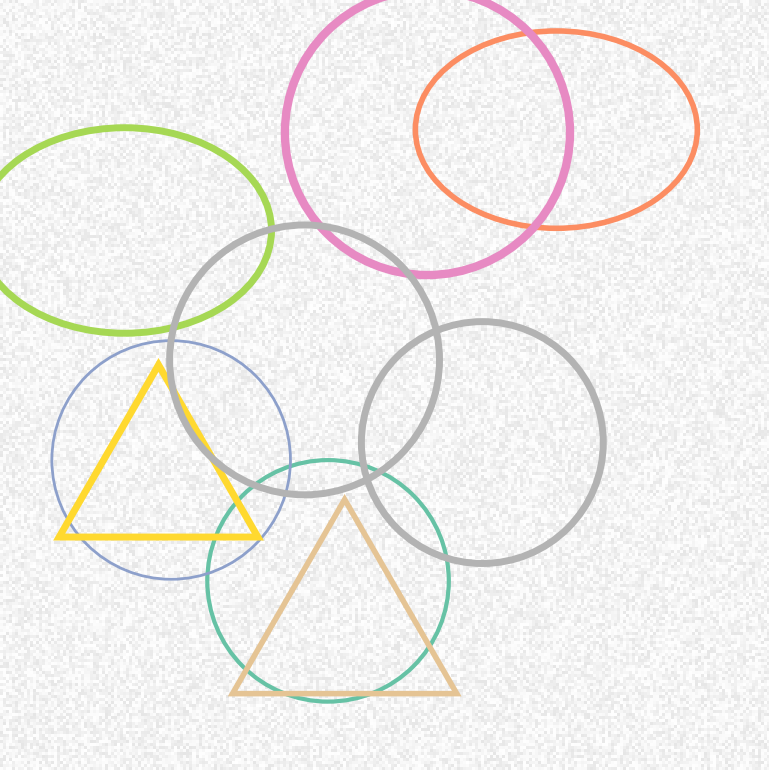[{"shape": "circle", "thickness": 1.5, "radius": 0.78, "center": [0.426, 0.246]}, {"shape": "oval", "thickness": 2, "radius": 0.92, "center": [0.723, 0.832]}, {"shape": "circle", "thickness": 1, "radius": 0.77, "center": [0.222, 0.403]}, {"shape": "circle", "thickness": 3, "radius": 0.93, "center": [0.555, 0.828]}, {"shape": "oval", "thickness": 2.5, "radius": 0.95, "center": [0.162, 0.701]}, {"shape": "triangle", "thickness": 2.5, "radius": 0.75, "center": [0.206, 0.377]}, {"shape": "triangle", "thickness": 2, "radius": 0.84, "center": [0.448, 0.183]}, {"shape": "circle", "thickness": 2.5, "radius": 0.88, "center": [0.396, 0.533]}, {"shape": "circle", "thickness": 2.5, "radius": 0.79, "center": [0.626, 0.425]}]